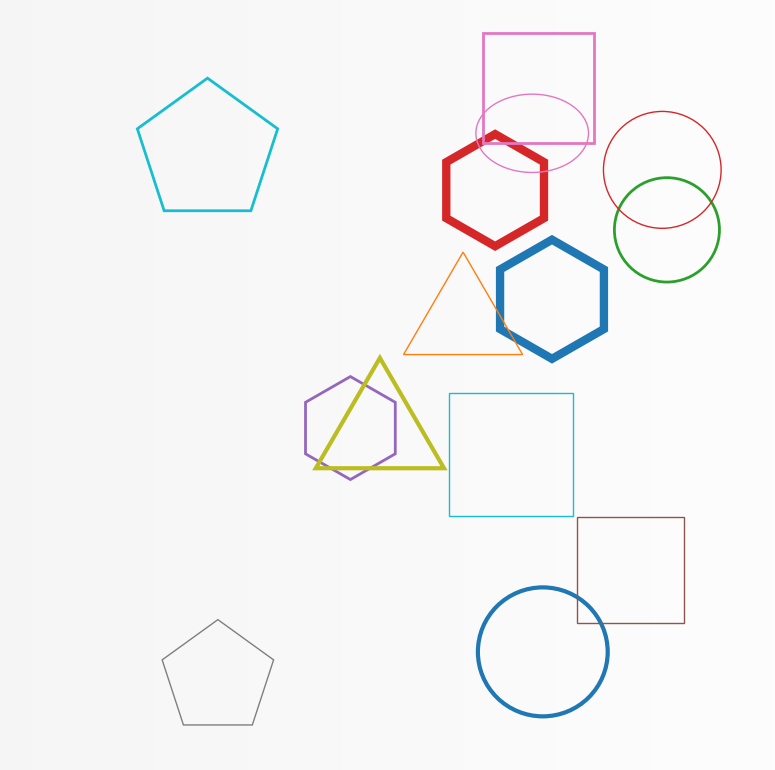[{"shape": "circle", "thickness": 1.5, "radius": 0.42, "center": [0.7, 0.153]}, {"shape": "hexagon", "thickness": 3, "radius": 0.39, "center": [0.712, 0.611]}, {"shape": "triangle", "thickness": 0.5, "radius": 0.44, "center": [0.598, 0.584]}, {"shape": "circle", "thickness": 1, "radius": 0.34, "center": [0.861, 0.701]}, {"shape": "circle", "thickness": 0.5, "radius": 0.38, "center": [0.855, 0.779]}, {"shape": "hexagon", "thickness": 3, "radius": 0.36, "center": [0.639, 0.753]}, {"shape": "hexagon", "thickness": 1, "radius": 0.33, "center": [0.452, 0.444]}, {"shape": "square", "thickness": 0.5, "radius": 0.34, "center": [0.813, 0.259]}, {"shape": "square", "thickness": 1, "radius": 0.36, "center": [0.695, 0.886]}, {"shape": "oval", "thickness": 0.5, "radius": 0.36, "center": [0.687, 0.827]}, {"shape": "pentagon", "thickness": 0.5, "radius": 0.38, "center": [0.281, 0.12]}, {"shape": "triangle", "thickness": 1.5, "radius": 0.48, "center": [0.49, 0.44]}, {"shape": "square", "thickness": 0.5, "radius": 0.4, "center": [0.659, 0.41]}, {"shape": "pentagon", "thickness": 1, "radius": 0.48, "center": [0.268, 0.803]}]